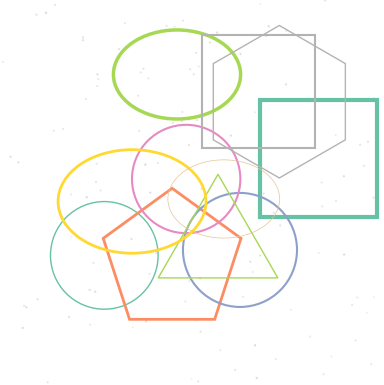[{"shape": "square", "thickness": 3, "radius": 0.76, "center": [0.828, 0.589]}, {"shape": "circle", "thickness": 1, "radius": 0.7, "center": [0.271, 0.337]}, {"shape": "pentagon", "thickness": 2, "radius": 0.94, "center": [0.447, 0.323]}, {"shape": "circle", "thickness": 1.5, "radius": 0.74, "center": [0.623, 0.351]}, {"shape": "circle", "thickness": 1.5, "radius": 0.7, "center": [0.484, 0.535]}, {"shape": "triangle", "thickness": 1, "radius": 0.9, "center": [0.566, 0.368]}, {"shape": "oval", "thickness": 2.5, "radius": 0.83, "center": [0.46, 0.807]}, {"shape": "oval", "thickness": 2, "radius": 0.96, "center": [0.343, 0.477]}, {"shape": "oval", "thickness": 0.5, "radius": 0.73, "center": [0.581, 0.483]}, {"shape": "hexagon", "thickness": 1, "radius": 0.99, "center": [0.726, 0.736]}, {"shape": "square", "thickness": 1.5, "radius": 0.73, "center": [0.672, 0.762]}]